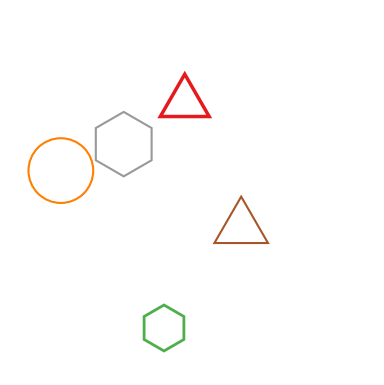[{"shape": "triangle", "thickness": 2.5, "radius": 0.37, "center": [0.48, 0.734]}, {"shape": "hexagon", "thickness": 2, "radius": 0.3, "center": [0.426, 0.148]}, {"shape": "circle", "thickness": 1.5, "radius": 0.42, "center": [0.158, 0.557]}, {"shape": "triangle", "thickness": 1.5, "radius": 0.4, "center": [0.626, 0.409]}, {"shape": "hexagon", "thickness": 1.5, "radius": 0.42, "center": [0.321, 0.626]}]